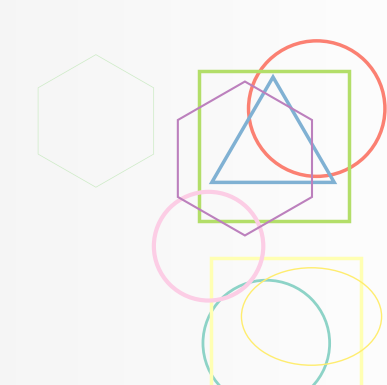[{"shape": "circle", "thickness": 2, "radius": 0.82, "center": [0.687, 0.109]}, {"shape": "square", "thickness": 2.5, "radius": 0.97, "center": [0.739, 0.137]}, {"shape": "circle", "thickness": 2.5, "radius": 0.88, "center": [0.817, 0.718]}, {"shape": "triangle", "thickness": 2.5, "radius": 0.91, "center": [0.705, 0.617]}, {"shape": "square", "thickness": 2.5, "radius": 0.97, "center": [0.707, 0.621]}, {"shape": "circle", "thickness": 3, "radius": 0.71, "center": [0.538, 0.361]}, {"shape": "hexagon", "thickness": 1.5, "radius": 1.0, "center": [0.632, 0.588]}, {"shape": "hexagon", "thickness": 0.5, "radius": 0.86, "center": [0.247, 0.686]}, {"shape": "oval", "thickness": 1, "radius": 0.9, "center": [0.804, 0.178]}]